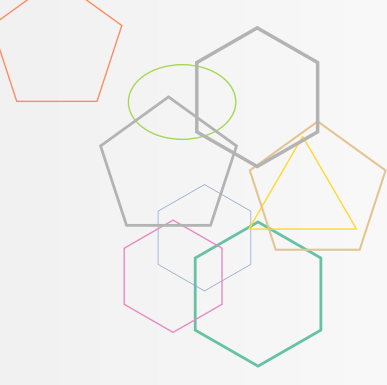[{"shape": "hexagon", "thickness": 2, "radius": 0.94, "center": [0.666, 0.236]}, {"shape": "pentagon", "thickness": 1, "radius": 0.88, "center": [0.147, 0.879]}, {"shape": "hexagon", "thickness": 0.5, "radius": 0.69, "center": [0.528, 0.382]}, {"shape": "hexagon", "thickness": 1, "radius": 0.73, "center": [0.447, 0.282]}, {"shape": "oval", "thickness": 1, "radius": 0.69, "center": [0.47, 0.735]}, {"shape": "triangle", "thickness": 1, "radius": 0.8, "center": [0.781, 0.485]}, {"shape": "pentagon", "thickness": 1.5, "radius": 0.92, "center": [0.82, 0.5]}, {"shape": "pentagon", "thickness": 2, "radius": 0.92, "center": [0.435, 0.564]}, {"shape": "hexagon", "thickness": 2.5, "radius": 0.9, "center": [0.664, 0.748]}]